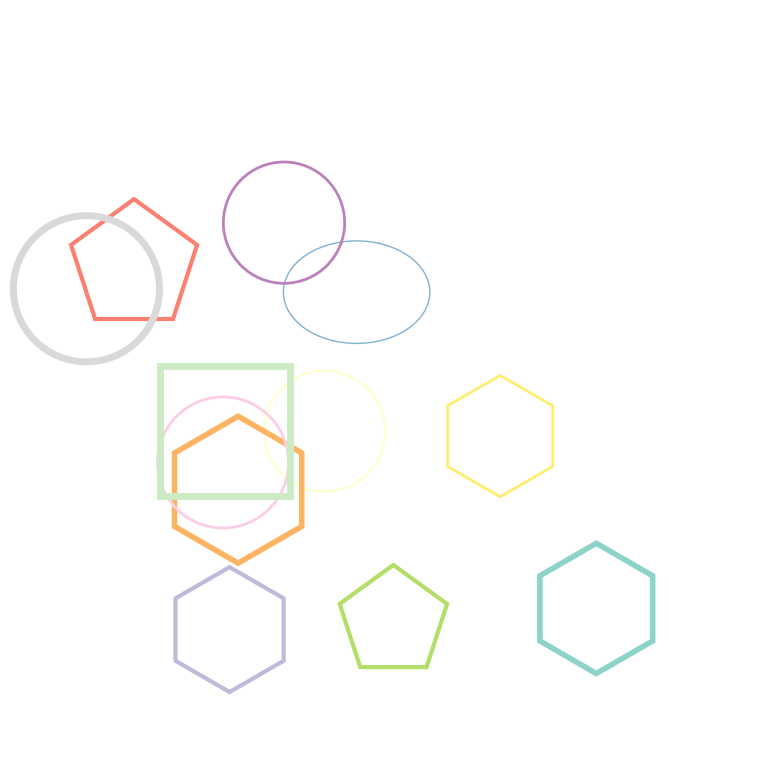[{"shape": "hexagon", "thickness": 2, "radius": 0.42, "center": [0.774, 0.21]}, {"shape": "circle", "thickness": 0.5, "radius": 0.39, "center": [0.422, 0.44]}, {"shape": "hexagon", "thickness": 1.5, "radius": 0.41, "center": [0.298, 0.182]}, {"shape": "pentagon", "thickness": 1.5, "radius": 0.43, "center": [0.174, 0.655]}, {"shape": "oval", "thickness": 0.5, "radius": 0.48, "center": [0.463, 0.621]}, {"shape": "hexagon", "thickness": 2, "radius": 0.48, "center": [0.309, 0.364]}, {"shape": "pentagon", "thickness": 1.5, "radius": 0.37, "center": [0.511, 0.193]}, {"shape": "circle", "thickness": 1, "radius": 0.43, "center": [0.29, 0.399]}, {"shape": "circle", "thickness": 2.5, "radius": 0.47, "center": [0.112, 0.625]}, {"shape": "circle", "thickness": 1, "radius": 0.39, "center": [0.369, 0.711]}, {"shape": "square", "thickness": 2.5, "radius": 0.42, "center": [0.292, 0.44]}, {"shape": "hexagon", "thickness": 1, "radius": 0.39, "center": [0.65, 0.434]}]